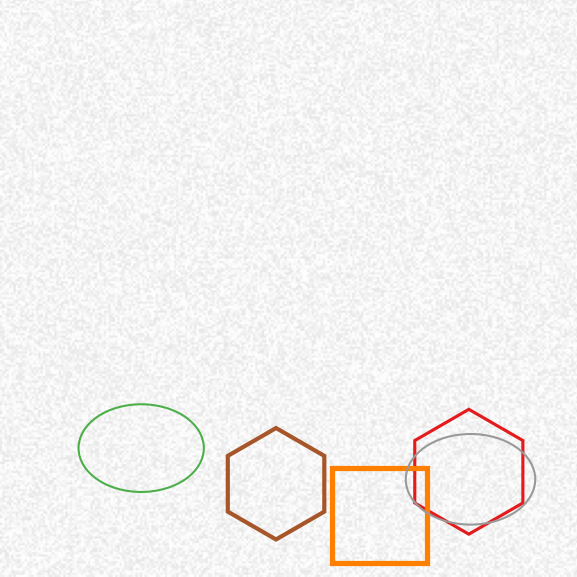[{"shape": "hexagon", "thickness": 1.5, "radius": 0.54, "center": [0.812, 0.182]}, {"shape": "oval", "thickness": 1, "radius": 0.54, "center": [0.244, 0.223]}, {"shape": "square", "thickness": 2.5, "radius": 0.41, "center": [0.657, 0.106]}, {"shape": "hexagon", "thickness": 2, "radius": 0.48, "center": [0.478, 0.161]}, {"shape": "oval", "thickness": 1, "radius": 0.56, "center": [0.815, 0.169]}]